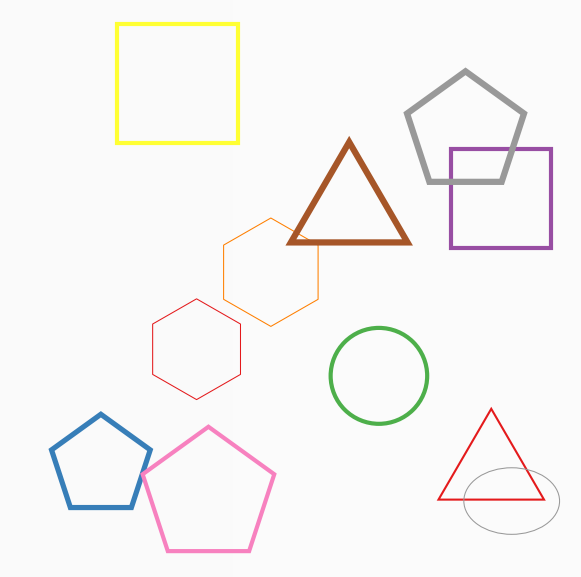[{"shape": "triangle", "thickness": 1, "radius": 0.52, "center": [0.845, 0.186]}, {"shape": "hexagon", "thickness": 0.5, "radius": 0.44, "center": [0.338, 0.394]}, {"shape": "pentagon", "thickness": 2.5, "radius": 0.45, "center": [0.174, 0.192]}, {"shape": "circle", "thickness": 2, "radius": 0.42, "center": [0.652, 0.348]}, {"shape": "square", "thickness": 2, "radius": 0.43, "center": [0.862, 0.655]}, {"shape": "hexagon", "thickness": 0.5, "radius": 0.47, "center": [0.466, 0.528]}, {"shape": "square", "thickness": 2, "radius": 0.52, "center": [0.306, 0.855]}, {"shape": "triangle", "thickness": 3, "radius": 0.58, "center": [0.601, 0.637]}, {"shape": "pentagon", "thickness": 2, "radius": 0.6, "center": [0.359, 0.141]}, {"shape": "pentagon", "thickness": 3, "radius": 0.53, "center": [0.801, 0.77]}, {"shape": "oval", "thickness": 0.5, "radius": 0.41, "center": [0.88, 0.132]}]